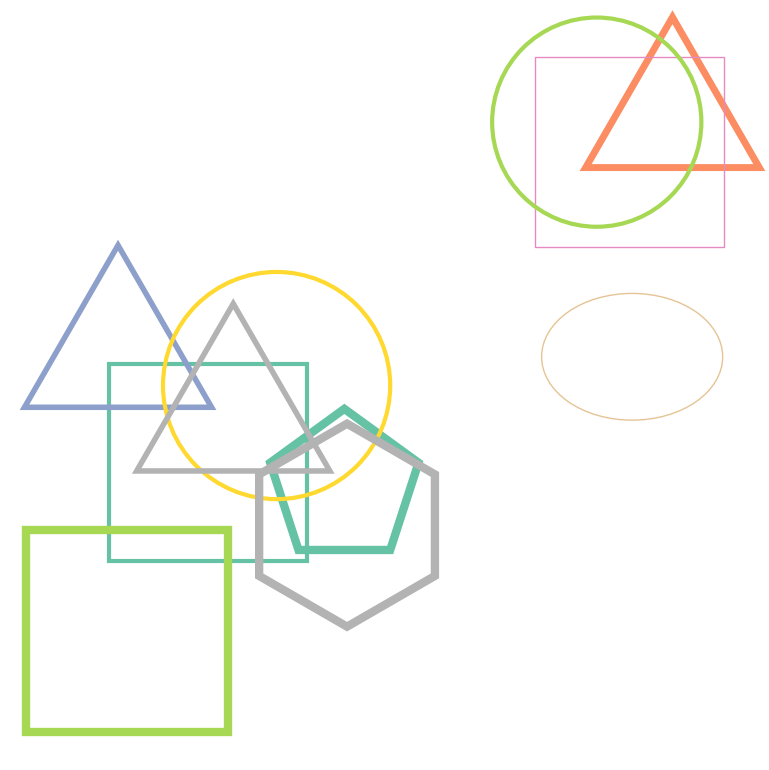[{"shape": "pentagon", "thickness": 3, "radius": 0.51, "center": [0.447, 0.368]}, {"shape": "square", "thickness": 1.5, "radius": 0.64, "center": [0.27, 0.399]}, {"shape": "triangle", "thickness": 2.5, "radius": 0.65, "center": [0.873, 0.847]}, {"shape": "triangle", "thickness": 2, "radius": 0.7, "center": [0.153, 0.541]}, {"shape": "square", "thickness": 0.5, "radius": 0.61, "center": [0.817, 0.803]}, {"shape": "square", "thickness": 3, "radius": 0.66, "center": [0.165, 0.181]}, {"shape": "circle", "thickness": 1.5, "radius": 0.68, "center": [0.775, 0.841]}, {"shape": "circle", "thickness": 1.5, "radius": 0.74, "center": [0.359, 0.499]}, {"shape": "oval", "thickness": 0.5, "radius": 0.59, "center": [0.821, 0.537]}, {"shape": "triangle", "thickness": 2, "radius": 0.72, "center": [0.303, 0.461]}, {"shape": "hexagon", "thickness": 3, "radius": 0.66, "center": [0.451, 0.318]}]